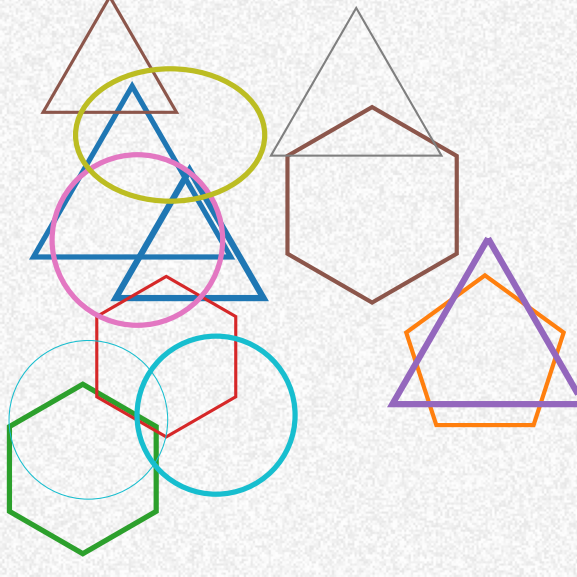[{"shape": "triangle", "thickness": 2.5, "radius": 0.99, "center": [0.229, 0.653]}, {"shape": "triangle", "thickness": 3, "radius": 0.74, "center": [0.328, 0.557]}, {"shape": "pentagon", "thickness": 2, "radius": 0.72, "center": [0.84, 0.379]}, {"shape": "hexagon", "thickness": 2.5, "radius": 0.73, "center": [0.143, 0.187]}, {"shape": "hexagon", "thickness": 1.5, "radius": 0.69, "center": [0.288, 0.382]}, {"shape": "triangle", "thickness": 3, "radius": 0.96, "center": [0.845, 0.395]}, {"shape": "triangle", "thickness": 1.5, "radius": 0.67, "center": [0.19, 0.871]}, {"shape": "hexagon", "thickness": 2, "radius": 0.85, "center": [0.644, 0.644]}, {"shape": "circle", "thickness": 2.5, "radius": 0.74, "center": [0.238, 0.584]}, {"shape": "triangle", "thickness": 1, "radius": 0.85, "center": [0.617, 0.815]}, {"shape": "oval", "thickness": 2.5, "radius": 0.82, "center": [0.295, 0.765]}, {"shape": "circle", "thickness": 2.5, "radius": 0.68, "center": [0.374, 0.28]}, {"shape": "circle", "thickness": 0.5, "radius": 0.69, "center": [0.153, 0.272]}]